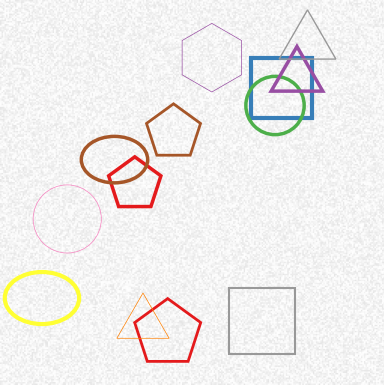[{"shape": "pentagon", "thickness": 2, "radius": 0.45, "center": [0.436, 0.134]}, {"shape": "pentagon", "thickness": 2.5, "radius": 0.36, "center": [0.35, 0.521]}, {"shape": "square", "thickness": 3, "radius": 0.39, "center": [0.731, 0.771]}, {"shape": "circle", "thickness": 2.5, "radius": 0.38, "center": [0.714, 0.726]}, {"shape": "hexagon", "thickness": 0.5, "radius": 0.45, "center": [0.55, 0.85]}, {"shape": "triangle", "thickness": 2.5, "radius": 0.39, "center": [0.771, 0.802]}, {"shape": "triangle", "thickness": 0.5, "radius": 0.39, "center": [0.371, 0.161]}, {"shape": "oval", "thickness": 3, "radius": 0.48, "center": [0.109, 0.226]}, {"shape": "pentagon", "thickness": 2, "radius": 0.37, "center": [0.451, 0.657]}, {"shape": "oval", "thickness": 2.5, "radius": 0.43, "center": [0.297, 0.585]}, {"shape": "circle", "thickness": 0.5, "radius": 0.44, "center": [0.175, 0.431]}, {"shape": "square", "thickness": 1.5, "radius": 0.43, "center": [0.68, 0.166]}, {"shape": "triangle", "thickness": 1, "radius": 0.43, "center": [0.799, 0.889]}]